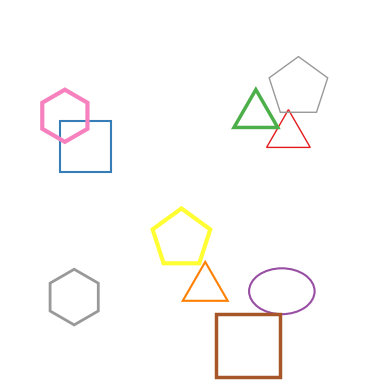[{"shape": "triangle", "thickness": 1, "radius": 0.33, "center": [0.749, 0.65]}, {"shape": "square", "thickness": 1.5, "radius": 0.33, "center": [0.221, 0.619]}, {"shape": "triangle", "thickness": 2.5, "radius": 0.33, "center": [0.665, 0.702]}, {"shape": "oval", "thickness": 1.5, "radius": 0.43, "center": [0.732, 0.244]}, {"shape": "triangle", "thickness": 1.5, "radius": 0.34, "center": [0.533, 0.252]}, {"shape": "pentagon", "thickness": 3, "radius": 0.39, "center": [0.471, 0.38]}, {"shape": "square", "thickness": 2.5, "radius": 0.41, "center": [0.644, 0.102]}, {"shape": "hexagon", "thickness": 3, "radius": 0.34, "center": [0.168, 0.699]}, {"shape": "pentagon", "thickness": 1, "radius": 0.4, "center": [0.775, 0.773]}, {"shape": "hexagon", "thickness": 2, "radius": 0.36, "center": [0.193, 0.228]}]